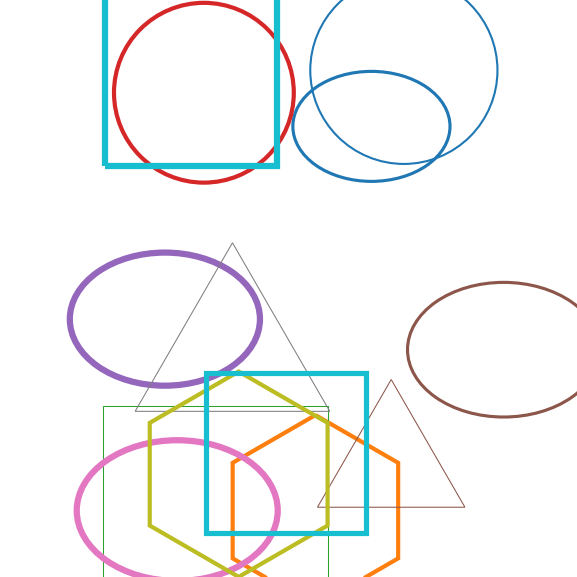[{"shape": "circle", "thickness": 1, "radius": 0.81, "center": [0.699, 0.877]}, {"shape": "oval", "thickness": 1.5, "radius": 0.68, "center": [0.643, 0.78]}, {"shape": "hexagon", "thickness": 2, "radius": 0.83, "center": [0.546, 0.115]}, {"shape": "square", "thickness": 0.5, "radius": 0.98, "center": [0.373, 0.101]}, {"shape": "circle", "thickness": 2, "radius": 0.78, "center": [0.353, 0.839]}, {"shape": "oval", "thickness": 3, "radius": 0.82, "center": [0.286, 0.447]}, {"shape": "oval", "thickness": 1.5, "radius": 0.83, "center": [0.872, 0.394]}, {"shape": "triangle", "thickness": 0.5, "radius": 0.74, "center": [0.677, 0.195]}, {"shape": "oval", "thickness": 3, "radius": 0.87, "center": [0.307, 0.115]}, {"shape": "triangle", "thickness": 0.5, "radius": 0.97, "center": [0.403, 0.384]}, {"shape": "hexagon", "thickness": 2, "radius": 0.89, "center": [0.413, 0.178]}, {"shape": "square", "thickness": 3, "radius": 0.74, "center": [0.331, 0.86]}, {"shape": "square", "thickness": 2.5, "radius": 0.69, "center": [0.495, 0.215]}]